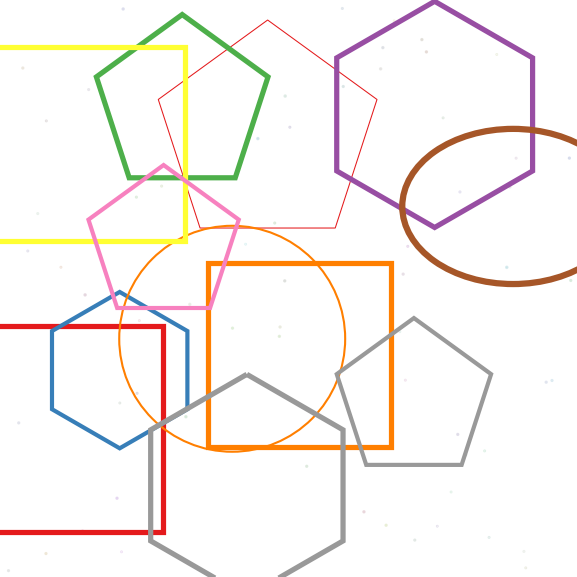[{"shape": "square", "thickness": 2.5, "radius": 0.89, "center": [0.104, 0.256]}, {"shape": "pentagon", "thickness": 0.5, "radius": 1.0, "center": [0.463, 0.765]}, {"shape": "hexagon", "thickness": 2, "radius": 0.68, "center": [0.207, 0.358]}, {"shape": "pentagon", "thickness": 2.5, "radius": 0.78, "center": [0.316, 0.818]}, {"shape": "hexagon", "thickness": 2.5, "radius": 0.98, "center": [0.753, 0.801]}, {"shape": "square", "thickness": 2.5, "radius": 0.79, "center": [0.519, 0.384]}, {"shape": "circle", "thickness": 1, "radius": 0.98, "center": [0.402, 0.413]}, {"shape": "square", "thickness": 2.5, "radius": 0.84, "center": [0.152, 0.75]}, {"shape": "oval", "thickness": 3, "radius": 0.96, "center": [0.888, 0.642]}, {"shape": "pentagon", "thickness": 2, "radius": 0.68, "center": [0.283, 0.576]}, {"shape": "pentagon", "thickness": 2, "radius": 0.7, "center": [0.717, 0.308]}, {"shape": "hexagon", "thickness": 2.5, "radius": 0.96, "center": [0.427, 0.159]}]